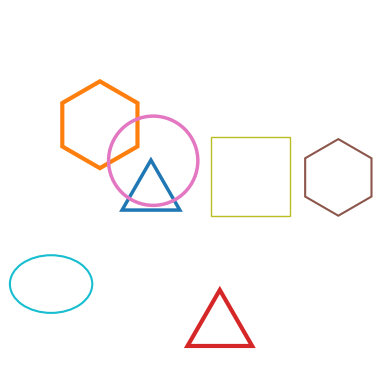[{"shape": "triangle", "thickness": 2.5, "radius": 0.43, "center": [0.392, 0.498]}, {"shape": "hexagon", "thickness": 3, "radius": 0.56, "center": [0.259, 0.676]}, {"shape": "triangle", "thickness": 3, "radius": 0.48, "center": [0.571, 0.15]}, {"shape": "hexagon", "thickness": 1.5, "radius": 0.5, "center": [0.879, 0.539]}, {"shape": "circle", "thickness": 2.5, "radius": 0.58, "center": [0.398, 0.583]}, {"shape": "square", "thickness": 1, "radius": 0.51, "center": [0.651, 0.541]}, {"shape": "oval", "thickness": 1.5, "radius": 0.53, "center": [0.133, 0.262]}]